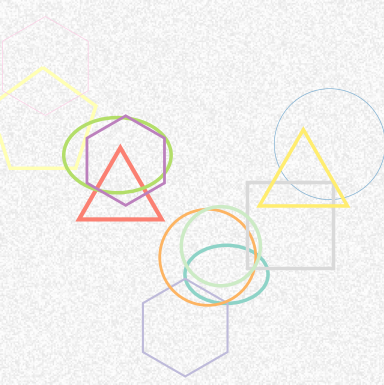[{"shape": "oval", "thickness": 2.5, "radius": 0.54, "center": [0.588, 0.287]}, {"shape": "pentagon", "thickness": 2.5, "radius": 0.72, "center": [0.112, 0.68]}, {"shape": "hexagon", "thickness": 1.5, "radius": 0.63, "center": [0.481, 0.149]}, {"shape": "triangle", "thickness": 3, "radius": 0.62, "center": [0.313, 0.492]}, {"shape": "circle", "thickness": 0.5, "radius": 0.72, "center": [0.857, 0.626]}, {"shape": "circle", "thickness": 2, "radius": 0.62, "center": [0.54, 0.332]}, {"shape": "oval", "thickness": 2.5, "radius": 0.7, "center": [0.305, 0.597]}, {"shape": "hexagon", "thickness": 0.5, "radius": 0.64, "center": [0.118, 0.829]}, {"shape": "square", "thickness": 2.5, "radius": 0.56, "center": [0.753, 0.417]}, {"shape": "hexagon", "thickness": 2, "radius": 0.58, "center": [0.327, 0.583]}, {"shape": "circle", "thickness": 2.5, "radius": 0.51, "center": [0.574, 0.361]}, {"shape": "triangle", "thickness": 2.5, "radius": 0.66, "center": [0.788, 0.531]}]